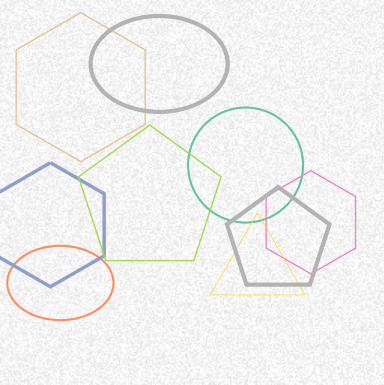[{"shape": "circle", "thickness": 1.5, "radius": 0.75, "center": [0.638, 0.571]}, {"shape": "oval", "thickness": 1.5, "radius": 0.69, "center": [0.157, 0.265]}, {"shape": "hexagon", "thickness": 2.5, "radius": 0.81, "center": [0.131, 0.416]}, {"shape": "hexagon", "thickness": 1, "radius": 0.67, "center": [0.807, 0.423]}, {"shape": "pentagon", "thickness": 1, "radius": 0.97, "center": [0.389, 0.481]}, {"shape": "triangle", "thickness": 0.5, "radius": 0.71, "center": [0.669, 0.305]}, {"shape": "hexagon", "thickness": 1, "radius": 0.97, "center": [0.21, 0.774]}, {"shape": "oval", "thickness": 3, "radius": 0.89, "center": [0.413, 0.834]}, {"shape": "pentagon", "thickness": 3, "radius": 0.7, "center": [0.723, 0.374]}]